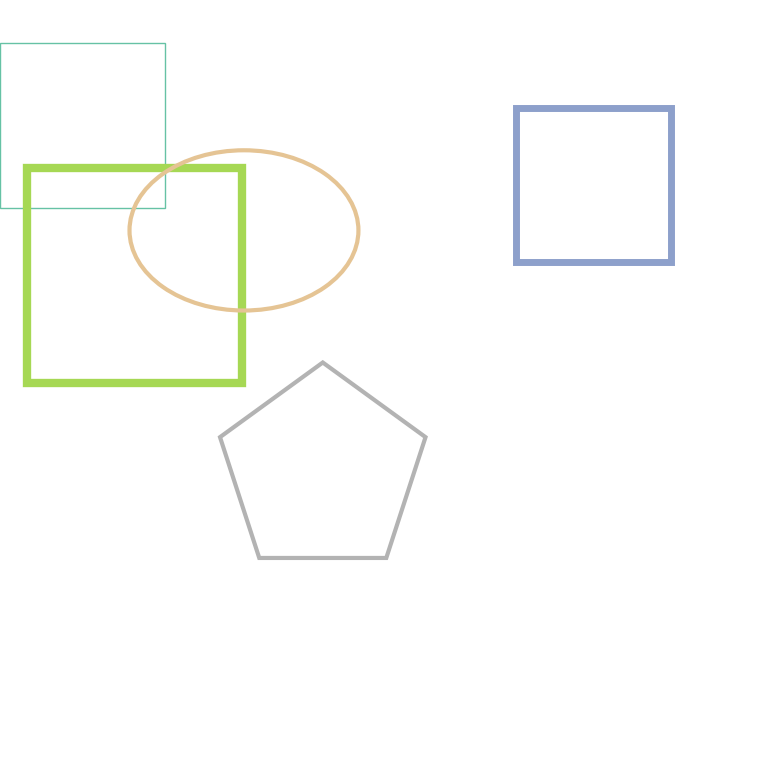[{"shape": "square", "thickness": 0.5, "radius": 0.54, "center": [0.107, 0.837]}, {"shape": "square", "thickness": 2.5, "radius": 0.5, "center": [0.771, 0.76]}, {"shape": "square", "thickness": 3, "radius": 0.7, "center": [0.175, 0.642]}, {"shape": "oval", "thickness": 1.5, "radius": 0.74, "center": [0.317, 0.701]}, {"shape": "pentagon", "thickness": 1.5, "radius": 0.7, "center": [0.419, 0.389]}]